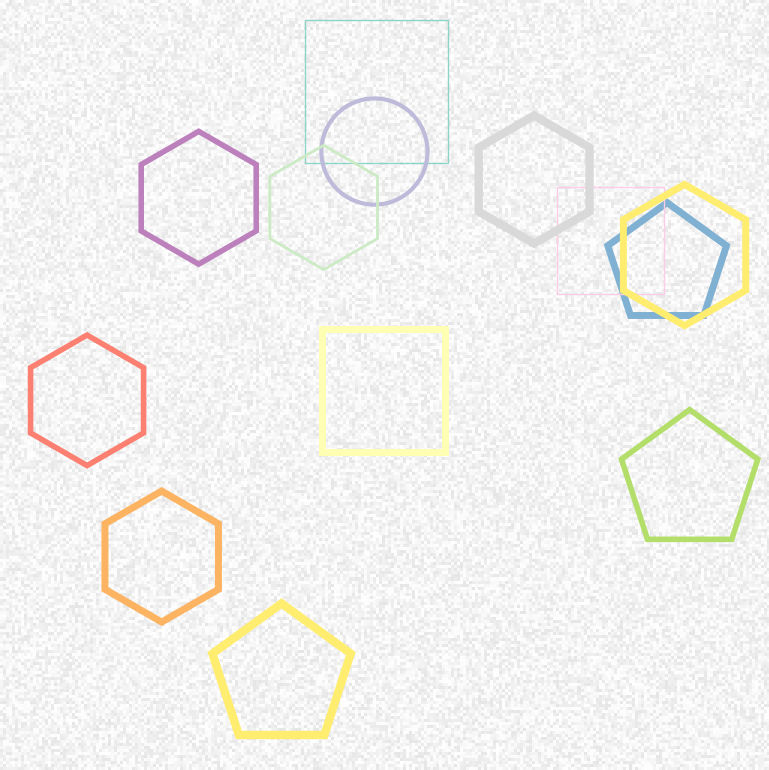[{"shape": "square", "thickness": 0.5, "radius": 0.46, "center": [0.488, 0.881]}, {"shape": "square", "thickness": 2.5, "radius": 0.4, "center": [0.498, 0.493]}, {"shape": "circle", "thickness": 1.5, "radius": 0.34, "center": [0.486, 0.803]}, {"shape": "hexagon", "thickness": 2, "radius": 0.42, "center": [0.113, 0.48]}, {"shape": "pentagon", "thickness": 2.5, "radius": 0.41, "center": [0.866, 0.656]}, {"shape": "hexagon", "thickness": 2.5, "radius": 0.43, "center": [0.21, 0.277]}, {"shape": "pentagon", "thickness": 2, "radius": 0.47, "center": [0.896, 0.375]}, {"shape": "square", "thickness": 0.5, "radius": 0.35, "center": [0.793, 0.688]}, {"shape": "hexagon", "thickness": 3, "radius": 0.42, "center": [0.694, 0.767]}, {"shape": "hexagon", "thickness": 2, "radius": 0.43, "center": [0.258, 0.743]}, {"shape": "hexagon", "thickness": 1, "radius": 0.4, "center": [0.42, 0.731]}, {"shape": "hexagon", "thickness": 2.5, "radius": 0.46, "center": [0.889, 0.669]}, {"shape": "pentagon", "thickness": 3, "radius": 0.47, "center": [0.366, 0.122]}]